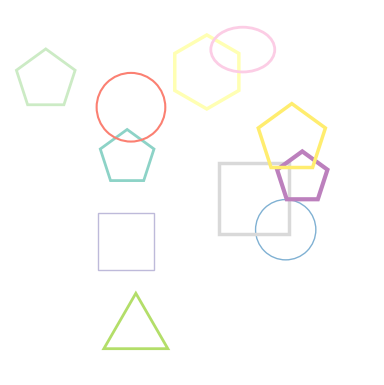[{"shape": "pentagon", "thickness": 2, "radius": 0.37, "center": [0.33, 0.59]}, {"shape": "hexagon", "thickness": 2.5, "radius": 0.48, "center": [0.537, 0.813]}, {"shape": "square", "thickness": 1, "radius": 0.37, "center": [0.327, 0.372]}, {"shape": "circle", "thickness": 1.5, "radius": 0.45, "center": [0.34, 0.721]}, {"shape": "circle", "thickness": 1, "radius": 0.39, "center": [0.742, 0.403]}, {"shape": "triangle", "thickness": 2, "radius": 0.48, "center": [0.353, 0.142]}, {"shape": "oval", "thickness": 2, "radius": 0.42, "center": [0.631, 0.871]}, {"shape": "square", "thickness": 2.5, "radius": 0.46, "center": [0.66, 0.484]}, {"shape": "pentagon", "thickness": 3, "radius": 0.34, "center": [0.785, 0.538]}, {"shape": "pentagon", "thickness": 2, "radius": 0.4, "center": [0.119, 0.793]}, {"shape": "pentagon", "thickness": 2.5, "radius": 0.46, "center": [0.758, 0.639]}]